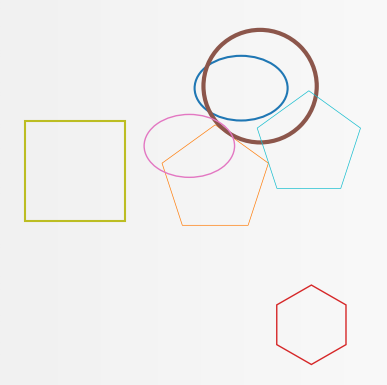[{"shape": "oval", "thickness": 1.5, "radius": 0.6, "center": [0.622, 0.771]}, {"shape": "pentagon", "thickness": 0.5, "radius": 0.72, "center": [0.555, 0.531]}, {"shape": "hexagon", "thickness": 1, "radius": 0.52, "center": [0.804, 0.156]}, {"shape": "circle", "thickness": 3, "radius": 0.73, "center": [0.671, 0.776]}, {"shape": "oval", "thickness": 1, "radius": 0.58, "center": [0.489, 0.621]}, {"shape": "square", "thickness": 1.5, "radius": 0.65, "center": [0.194, 0.556]}, {"shape": "pentagon", "thickness": 0.5, "radius": 0.7, "center": [0.797, 0.624]}]